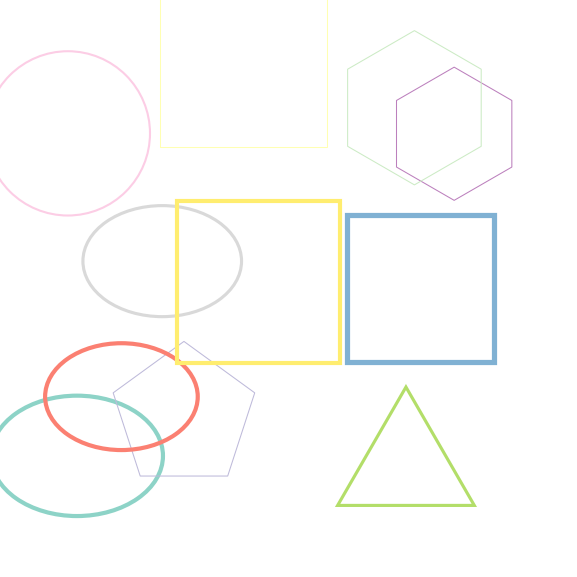[{"shape": "oval", "thickness": 2, "radius": 0.74, "center": [0.133, 0.21]}, {"shape": "square", "thickness": 0.5, "radius": 0.72, "center": [0.422, 0.889]}, {"shape": "pentagon", "thickness": 0.5, "radius": 0.64, "center": [0.319, 0.279]}, {"shape": "oval", "thickness": 2, "radius": 0.66, "center": [0.21, 0.312]}, {"shape": "square", "thickness": 2.5, "radius": 0.64, "center": [0.728, 0.5]}, {"shape": "triangle", "thickness": 1.5, "radius": 0.68, "center": [0.703, 0.192]}, {"shape": "circle", "thickness": 1, "radius": 0.71, "center": [0.117, 0.768]}, {"shape": "oval", "thickness": 1.5, "radius": 0.69, "center": [0.281, 0.547]}, {"shape": "hexagon", "thickness": 0.5, "radius": 0.58, "center": [0.786, 0.768]}, {"shape": "hexagon", "thickness": 0.5, "radius": 0.67, "center": [0.718, 0.813]}, {"shape": "square", "thickness": 2, "radius": 0.7, "center": [0.448, 0.511]}]